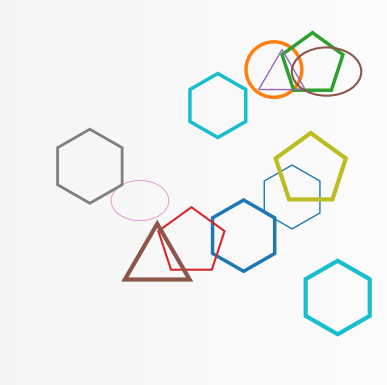[{"shape": "hexagon", "thickness": 1, "radius": 0.41, "center": [0.754, 0.488]}, {"shape": "hexagon", "thickness": 2.5, "radius": 0.46, "center": [0.629, 0.388]}, {"shape": "circle", "thickness": 2.5, "radius": 0.36, "center": [0.707, 0.819]}, {"shape": "pentagon", "thickness": 2.5, "radius": 0.41, "center": [0.806, 0.833]}, {"shape": "pentagon", "thickness": 1.5, "radius": 0.45, "center": [0.494, 0.372]}, {"shape": "triangle", "thickness": 1, "radius": 0.35, "center": [0.728, 0.802]}, {"shape": "triangle", "thickness": 3, "radius": 0.48, "center": [0.406, 0.322]}, {"shape": "oval", "thickness": 1.5, "radius": 0.45, "center": [0.843, 0.814]}, {"shape": "oval", "thickness": 0.5, "radius": 0.37, "center": [0.361, 0.479]}, {"shape": "hexagon", "thickness": 2, "radius": 0.48, "center": [0.232, 0.568]}, {"shape": "pentagon", "thickness": 3, "radius": 0.48, "center": [0.802, 0.559]}, {"shape": "hexagon", "thickness": 2.5, "radius": 0.42, "center": [0.562, 0.726]}, {"shape": "hexagon", "thickness": 3, "radius": 0.48, "center": [0.871, 0.227]}]